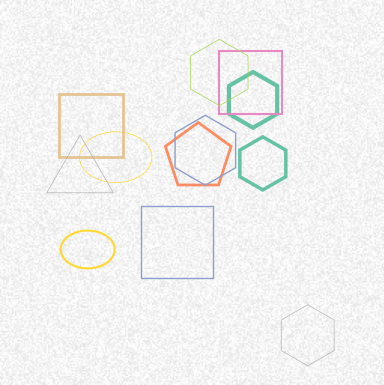[{"shape": "hexagon", "thickness": 2.5, "radius": 0.34, "center": [0.683, 0.576]}, {"shape": "hexagon", "thickness": 3, "radius": 0.36, "center": [0.657, 0.741]}, {"shape": "pentagon", "thickness": 2, "radius": 0.45, "center": [0.515, 0.592]}, {"shape": "hexagon", "thickness": 1, "radius": 0.45, "center": [0.533, 0.61]}, {"shape": "square", "thickness": 1, "radius": 0.47, "center": [0.459, 0.372]}, {"shape": "square", "thickness": 1.5, "radius": 0.41, "center": [0.651, 0.786]}, {"shape": "hexagon", "thickness": 0.5, "radius": 0.43, "center": [0.57, 0.812]}, {"shape": "oval", "thickness": 1.5, "radius": 0.35, "center": [0.228, 0.352]}, {"shape": "oval", "thickness": 0.5, "radius": 0.47, "center": [0.3, 0.592]}, {"shape": "square", "thickness": 2, "radius": 0.41, "center": [0.236, 0.674]}, {"shape": "hexagon", "thickness": 0.5, "radius": 0.4, "center": [0.799, 0.129]}, {"shape": "triangle", "thickness": 0.5, "radius": 0.5, "center": [0.208, 0.549]}]